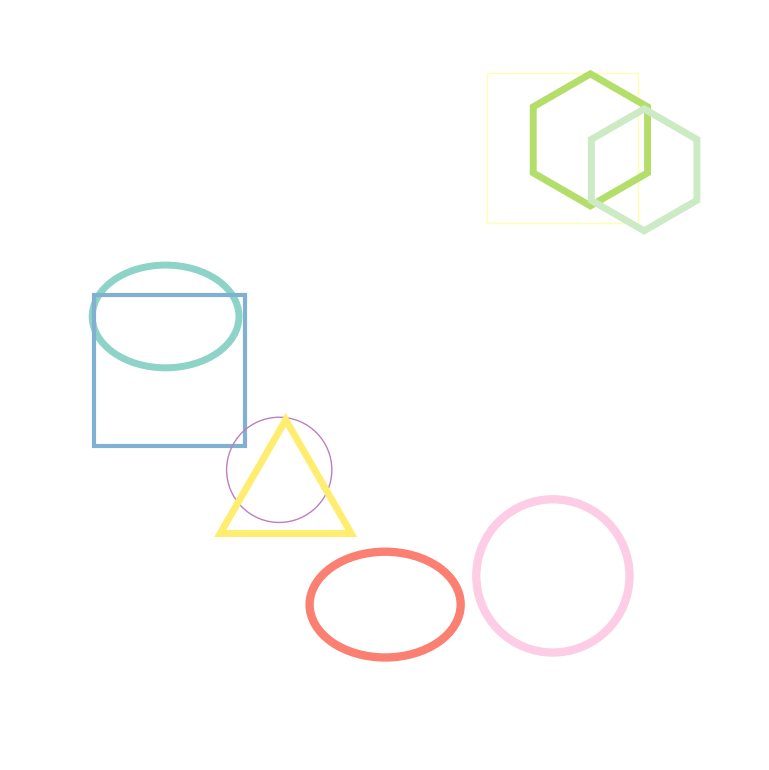[{"shape": "oval", "thickness": 2.5, "radius": 0.48, "center": [0.215, 0.589]}, {"shape": "square", "thickness": 0.5, "radius": 0.49, "center": [0.731, 0.808]}, {"shape": "oval", "thickness": 3, "radius": 0.49, "center": [0.5, 0.215]}, {"shape": "square", "thickness": 1.5, "radius": 0.49, "center": [0.22, 0.518]}, {"shape": "hexagon", "thickness": 2.5, "radius": 0.43, "center": [0.767, 0.818]}, {"shape": "circle", "thickness": 3, "radius": 0.5, "center": [0.718, 0.252]}, {"shape": "circle", "thickness": 0.5, "radius": 0.34, "center": [0.363, 0.39]}, {"shape": "hexagon", "thickness": 2.5, "radius": 0.4, "center": [0.837, 0.779]}, {"shape": "triangle", "thickness": 2.5, "radius": 0.49, "center": [0.371, 0.356]}]